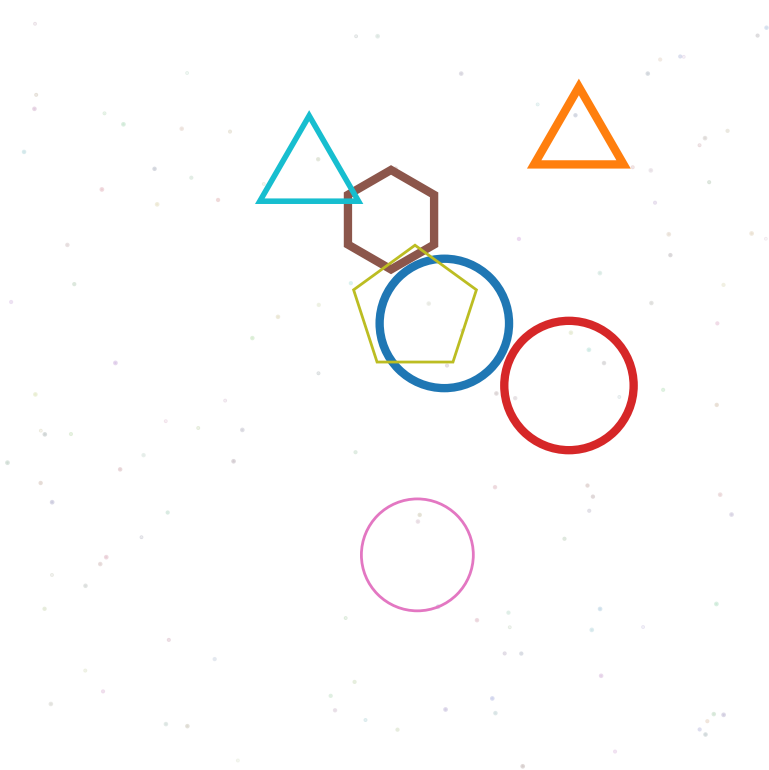[{"shape": "circle", "thickness": 3, "radius": 0.42, "center": [0.577, 0.58]}, {"shape": "triangle", "thickness": 3, "radius": 0.34, "center": [0.752, 0.82]}, {"shape": "circle", "thickness": 3, "radius": 0.42, "center": [0.739, 0.499]}, {"shape": "hexagon", "thickness": 3, "radius": 0.32, "center": [0.508, 0.715]}, {"shape": "circle", "thickness": 1, "radius": 0.36, "center": [0.542, 0.279]}, {"shape": "pentagon", "thickness": 1, "radius": 0.42, "center": [0.539, 0.598]}, {"shape": "triangle", "thickness": 2, "radius": 0.37, "center": [0.402, 0.776]}]